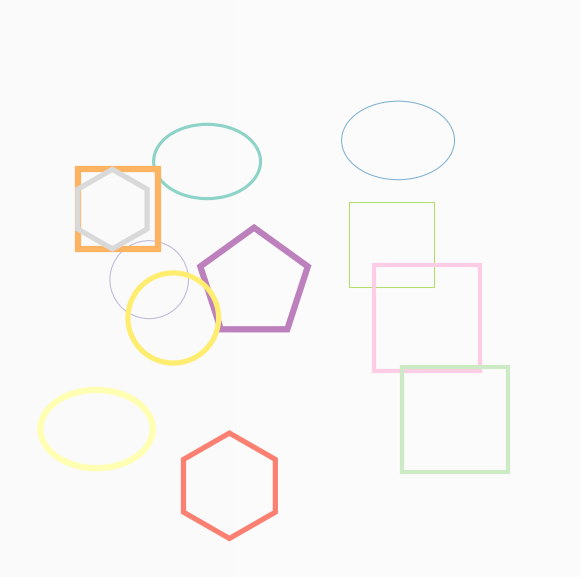[{"shape": "oval", "thickness": 1.5, "radius": 0.46, "center": [0.356, 0.72]}, {"shape": "oval", "thickness": 3, "radius": 0.48, "center": [0.166, 0.256]}, {"shape": "circle", "thickness": 0.5, "radius": 0.34, "center": [0.257, 0.515]}, {"shape": "hexagon", "thickness": 2.5, "radius": 0.46, "center": [0.395, 0.158]}, {"shape": "oval", "thickness": 0.5, "radius": 0.49, "center": [0.685, 0.756]}, {"shape": "square", "thickness": 3, "radius": 0.34, "center": [0.202, 0.638]}, {"shape": "square", "thickness": 0.5, "radius": 0.36, "center": [0.674, 0.576]}, {"shape": "square", "thickness": 2, "radius": 0.46, "center": [0.735, 0.449]}, {"shape": "hexagon", "thickness": 2.5, "radius": 0.34, "center": [0.193, 0.637]}, {"shape": "pentagon", "thickness": 3, "radius": 0.49, "center": [0.437, 0.508]}, {"shape": "square", "thickness": 2, "radius": 0.45, "center": [0.783, 0.273]}, {"shape": "circle", "thickness": 2.5, "radius": 0.39, "center": [0.298, 0.449]}]